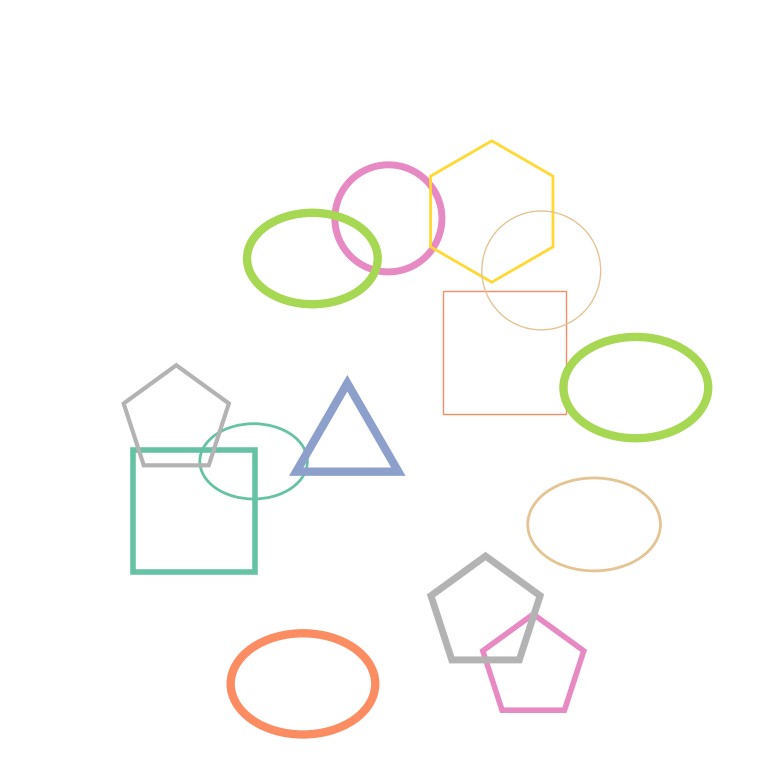[{"shape": "square", "thickness": 2, "radius": 0.4, "center": [0.252, 0.337]}, {"shape": "oval", "thickness": 1, "radius": 0.35, "center": [0.329, 0.401]}, {"shape": "oval", "thickness": 3, "radius": 0.47, "center": [0.393, 0.112]}, {"shape": "square", "thickness": 0.5, "radius": 0.4, "center": [0.656, 0.542]}, {"shape": "triangle", "thickness": 3, "radius": 0.38, "center": [0.451, 0.426]}, {"shape": "pentagon", "thickness": 2, "radius": 0.34, "center": [0.693, 0.133]}, {"shape": "circle", "thickness": 2.5, "radius": 0.35, "center": [0.504, 0.716]}, {"shape": "oval", "thickness": 3, "radius": 0.47, "center": [0.826, 0.497]}, {"shape": "oval", "thickness": 3, "radius": 0.42, "center": [0.406, 0.664]}, {"shape": "hexagon", "thickness": 1, "radius": 0.46, "center": [0.639, 0.725]}, {"shape": "oval", "thickness": 1, "radius": 0.43, "center": [0.772, 0.319]}, {"shape": "circle", "thickness": 0.5, "radius": 0.39, "center": [0.703, 0.649]}, {"shape": "pentagon", "thickness": 1.5, "radius": 0.36, "center": [0.229, 0.454]}, {"shape": "pentagon", "thickness": 2.5, "radius": 0.37, "center": [0.631, 0.203]}]